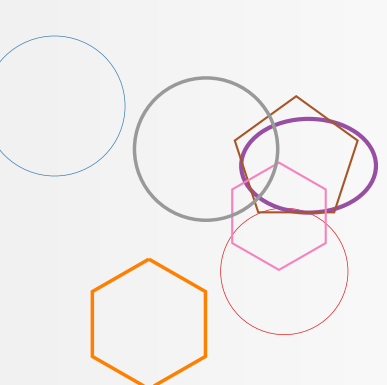[{"shape": "circle", "thickness": 0.5, "radius": 0.82, "center": [0.734, 0.295]}, {"shape": "circle", "thickness": 0.5, "radius": 0.91, "center": [0.141, 0.725]}, {"shape": "oval", "thickness": 3, "radius": 0.87, "center": [0.796, 0.569]}, {"shape": "hexagon", "thickness": 2.5, "radius": 0.84, "center": [0.384, 0.158]}, {"shape": "pentagon", "thickness": 1.5, "radius": 0.83, "center": [0.764, 0.583]}, {"shape": "hexagon", "thickness": 1.5, "radius": 0.7, "center": [0.72, 0.438]}, {"shape": "circle", "thickness": 2.5, "radius": 0.92, "center": [0.532, 0.613]}]